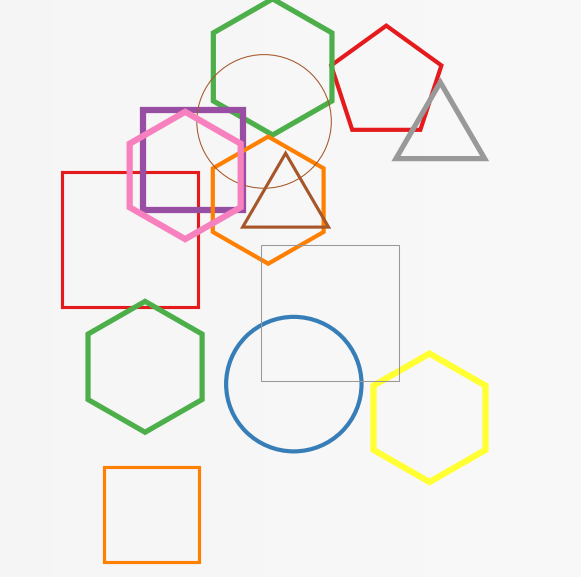[{"shape": "pentagon", "thickness": 2, "radius": 0.5, "center": [0.665, 0.855]}, {"shape": "square", "thickness": 1.5, "radius": 0.58, "center": [0.223, 0.585]}, {"shape": "circle", "thickness": 2, "radius": 0.58, "center": [0.505, 0.334]}, {"shape": "hexagon", "thickness": 2.5, "radius": 0.57, "center": [0.25, 0.364]}, {"shape": "hexagon", "thickness": 2.5, "radius": 0.59, "center": [0.469, 0.883]}, {"shape": "square", "thickness": 3, "radius": 0.43, "center": [0.332, 0.722]}, {"shape": "hexagon", "thickness": 2, "radius": 0.55, "center": [0.461, 0.653]}, {"shape": "square", "thickness": 1.5, "radius": 0.41, "center": [0.26, 0.108]}, {"shape": "hexagon", "thickness": 3, "radius": 0.56, "center": [0.739, 0.276]}, {"shape": "triangle", "thickness": 1.5, "radius": 0.43, "center": [0.491, 0.649]}, {"shape": "circle", "thickness": 0.5, "radius": 0.58, "center": [0.454, 0.789]}, {"shape": "hexagon", "thickness": 3, "radius": 0.55, "center": [0.319, 0.695]}, {"shape": "square", "thickness": 0.5, "radius": 0.59, "center": [0.568, 0.457]}, {"shape": "triangle", "thickness": 2.5, "radius": 0.44, "center": [0.758, 0.769]}]